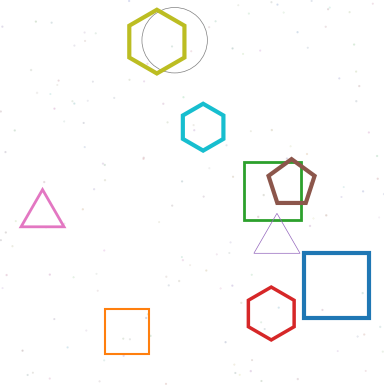[{"shape": "square", "thickness": 3, "radius": 0.42, "center": [0.874, 0.259]}, {"shape": "square", "thickness": 1.5, "radius": 0.29, "center": [0.33, 0.139]}, {"shape": "square", "thickness": 2, "radius": 0.37, "center": [0.708, 0.504]}, {"shape": "hexagon", "thickness": 2.5, "radius": 0.34, "center": [0.705, 0.186]}, {"shape": "triangle", "thickness": 0.5, "radius": 0.35, "center": [0.719, 0.377]}, {"shape": "pentagon", "thickness": 3, "radius": 0.31, "center": [0.757, 0.524]}, {"shape": "triangle", "thickness": 2, "radius": 0.32, "center": [0.11, 0.443]}, {"shape": "circle", "thickness": 0.5, "radius": 0.42, "center": [0.454, 0.896]}, {"shape": "hexagon", "thickness": 3, "radius": 0.41, "center": [0.407, 0.892]}, {"shape": "hexagon", "thickness": 3, "radius": 0.3, "center": [0.528, 0.67]}]